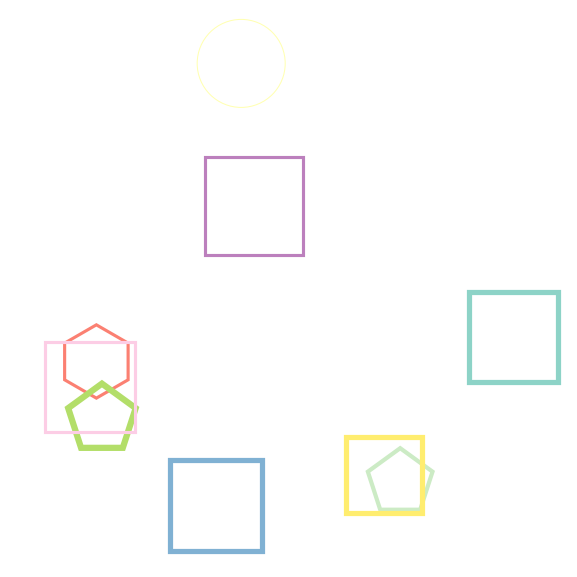[{"shape": "square", "thickness": 2.5, "radius": 0.39, "center": [0.89, 0.416]}, {"shape": "circle", "thickness": 0.5, "radius": 0.38, "center": [0.418, 0.889]}, {"shape": "hexagon", "thickness": 1.5, "radius": 0.32, "center": [0.167, 0.373]}, {"shape": "square", "thickness": 2.5, "radius": 0.4, "center": [0.374, 0.124]}, {"shape": "pentagon", "thickness": 3, "radius": 0.31, "center": [0.177, 0.273]}, {"shape": "square", "thickness": 1.5, "radius": 0.39, "center": [0.155, 0.33]}, {"shape": "square", "thickness": 1.5, "radius": 0.42, "center": [0.44, 0.643]}, {"shape": "pentagon", "thickness": 2, "radius": 0.29, "center": [0.693, 0.164]}, {"shape": "square", "thickness": 2.5, "radius": 0.33, "center": [0.665, 0.176]}]